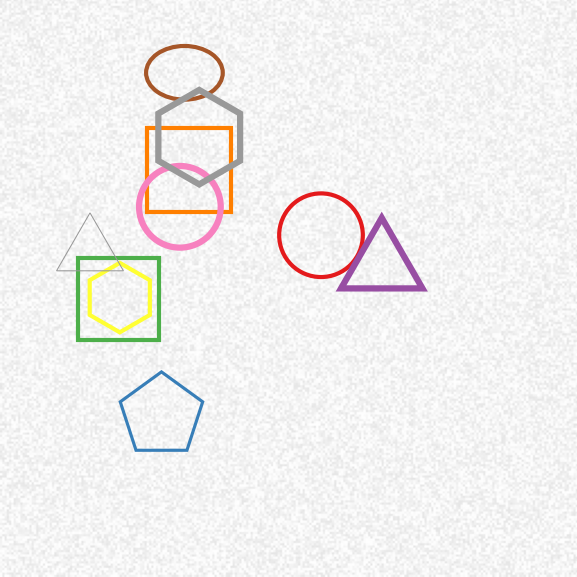[{"shape": "circle", "thickness": 2, "radius": 0.36, "center": [0.556, 0.592]}, {"shape": "pentagon", "thickness": 1.5, "radius": 0.38, "center": [0.28, 0.28]}, {"shape": "square", "thickness": 2, "radius": 0.35, "center": [0.205, 0.481]}, {"shape": "triangle", "thickness": 3, "radius": 0.41, "center": [0.661, 0.54]}, {"shape": "square", "thickness": 2, "radius": 0.36, "center": [0.327, 0.704]}, {"shape": "hexagon", "thickness": 2, "radius": 0.3, "center": [0.207, 0.484]}, {"shape": "oval", "thickness": 2, "radius": 0.33, "center": [0.319, 0.873]}, {"shape": "circle", "thickness": 3, "radius": 0.35, "center": [0.311, 0.641]}, {"shape": "hexagon", "thickness": 3, "radius": 0.41, "center": [0.345, 0.762]}, {"shape": "triangle", "thickness": 0.5, "radius": 0.33, "center": [0.156, 0.564]}]